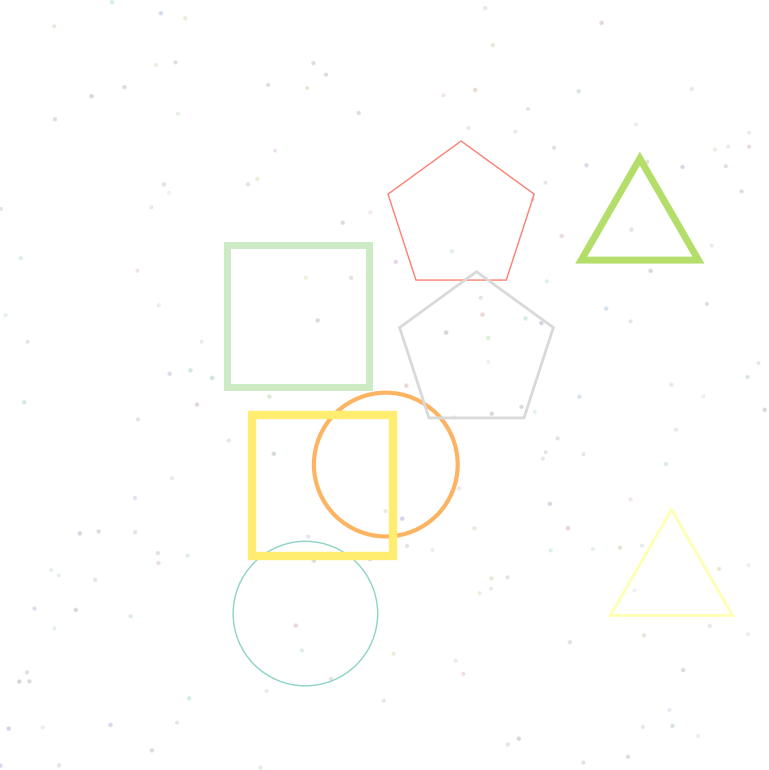[{"shape": "circle", "thickness": 0.5, "radius": 0.47, "center": [0.397, 0.203]}, {"shape": "triangle", "thickness": 1, "radius": 0.46, "center": [0.872, 0.247]}, {"shape": "pentagon", "thickness": 0.5, "radius": 0.5, "center": [0.599, 0.717]}, {"shape": "circle", "thickness": 1.5, "radius": 0.47, "center": [0.501, 0.397]}, {"shape": "triangle", "thickness": 2.5, "radius": 0.44, "center": [0.831, 0.706]}, {"shape": "pentagon", "thickness": 1, "radius": 0.52, "center": [0.619, 0.542]}, {"shape": "square", "thickness": 2.5, "radius": 0.46, "center": [0.387, 0.59]}, {"shape": "square", "thickness": 3, "radius": 0.46, "center": [0.419, 0.37]}]